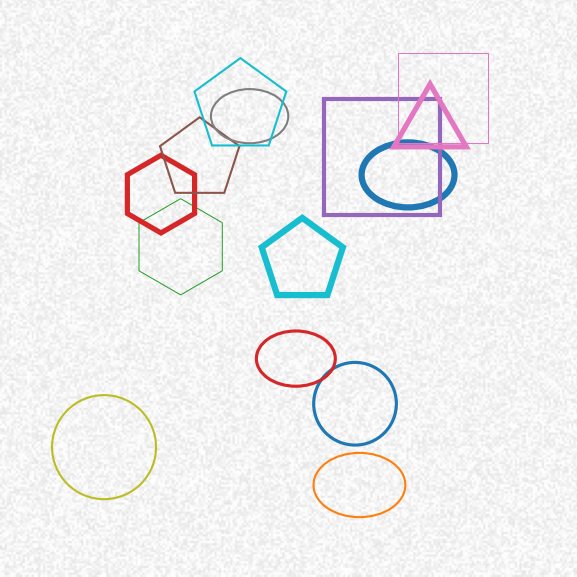[{"shape": "oval", "thickness": 3, "radius": 0.4, "center": [0.707, 0.696]}, {"shape": "circle", "thickness": 1.5, "radius": 0.36, "center": [0.615, 0.3]}, {"shape": "oval", "thickness": 1, "radius": 0.4, "center": [0.622, 0.159]}, {"shape": "hexagon", "thickness": 0.5, "radius": 0.42, "center": [0.313, 0.572]}, {"shape": "oval", "thickness": 1.5, "radius": 0.34, "center": [0.512, 0.378]}, {"shape": "hexagon", "thickness": 2.5, "radius": 0.34, "center": [0.279, 0.663]}, {"shape": "square", "thickness": 2, "radius": 0.5, "center": [0.662, 0.727]}, {"shape": "pentagon", "thickness": 1, "radius": 0.36, "center": [0.346, 0.724]}, {"shape": "triangle", "thickness": 2.5, "radius": 0.36, "center": [0.745, 0.781]}, {"shape": "square", "thickness": 0.5, "radius": 0.39, "center": [0.767, 0.83]}, {"shape": "oval", "thickness": 1, "radius": 0.33, "center": [0.432, 0.798]}, {"shape": "circle", "thickness": 1, "radius": 0.45, "center": [0.18, 0.225]}, {"shape": "pentagon", "thickness": 1, "radius": 0.42, "center": [0.416, 0.815]}, {"shape": "pentagon", "thickness": 3, "radius": 0.37, "center": [0.523, 0.548]}]